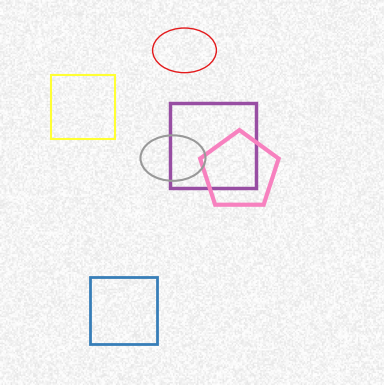[{"shape": "oval", "thickness": 1, "radius": 0.41, "center": [0.479, 0.869]}, {"shape": "square", "thickness": 2, "radius": 0.43, "center": [0.321, 0.194]}, {"shape": "square", "thickness": 2.5, "radius": 0.55, "center": [0.554, 0.623]}, {"shape": "square", "thickness": 1.5, "radius": 0.42, "center": [0.217, 0.722]}, {"shape": "pentagon", "thickness": 3, "radius": 0.54, "center": [0.622, 0.555]}, {"shape": "oval", "thickness": 1.5, "radius": 0.42, "center": [0.449, 0.589]}]